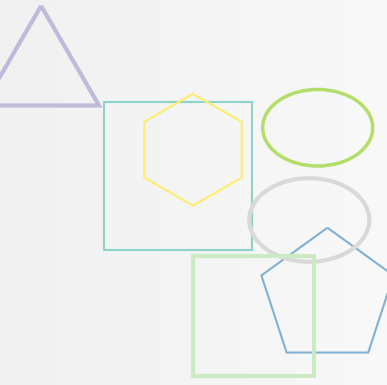[{"shape": "square", "thickness": 1.5, "radius": 0.96, "center": [0.46, 0.543]}, {"shape": "triangle", "thickness": 3, "radius": 0.86, "center": [0.106, 0.812]}, {"shape": "pentagon", "thickness": 1.5, "radius": 0.9, "center": [0.845, 0.229]}, {"shape": "oval", "thickness": 2.5, "radius": 0.71, "center": [0.82, 0.668]}, {"shape": "oval", "thickness": 3, "radius": 0.77, "center": [0.798, 0.429]}, {"shape": "square", "thickness": 3, "radius": 0.78, "center": [0.654, 0.178]}, {"shape": "hexagon", "thickness": 1.5, "radius": 0.73, "center": [0.498, 0.611]}]